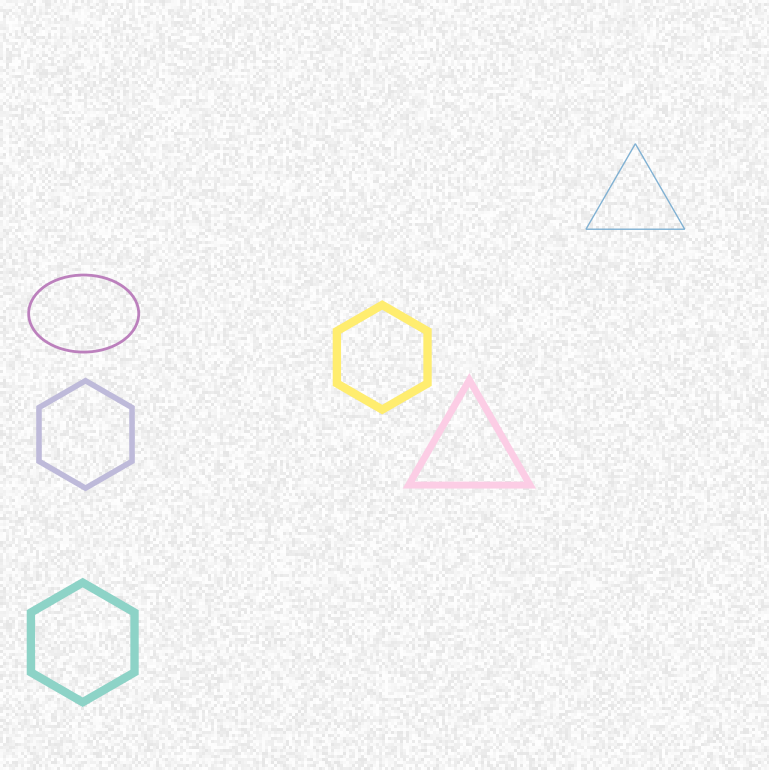[{"shape": "hexagon", "thickness": 3, "radius": 0.39, "center": [0.107, 0.166]}, {"shape": "hexagon", "thickness": 2, "radius": 0.35, "center": [0.111, 0.436]}, {"shape": "triangle", "thickness": 0.5, "radius": 0.37, "center": [0.825, 0.739]}, {"shape": "triangle", "thickness": 2.5, "radius": 0.45, "center": [0.61, 0.416]}, {"shape": "oval", "thickness": 1, "radius": 0.36, "center": [0.109, 0.593]}, {"shape": "hexagon", "thickness": 3, "radius": 0.34, "center": [0.496, 0.536]}]